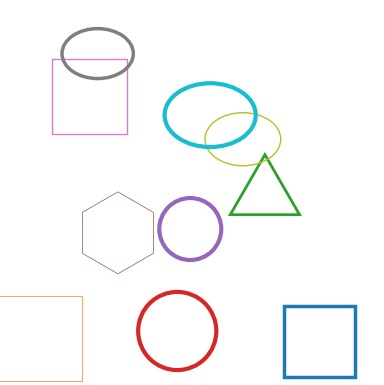[{"shape": "square", "thickness": 2.5, "radius": 0.46, "center": [0.829, 0.113]}, {"shape": "square", "thickness": 0.5, "radius": 0.55, "center": [0.102, 0.121]}, {"shape": "triangle", "thickness": 2, "radius": 0.52, "center": [0.688, 0.494]}, {"shape": "circle", "thickness": 3, "radius": 0.51, "center": [0.46, 0.14]}, {"shape": "circle", "thickness": 3, "radius": 0.4, "center": [0.494, 0.405]}, {"shape": "hexagon", "thickness": 0.5, "radius": 0.53, "center": [0.306, 0.395]}, {"shape": "square", "thickness": 1, "radius": 0.49, "center": [0.233, 0.75]}, {"shape": "oval", "thickness": 2.5, "radius": 0.46, "center": [0.254, 0.861]}, {"shape": "oval", "thickness": 1, "radius": 0.49, "center": [0.631, 0.638]}, {"shape": "oval", "thickness": 3, "radius": 0.59, "center": [0.546, 0.701]}]